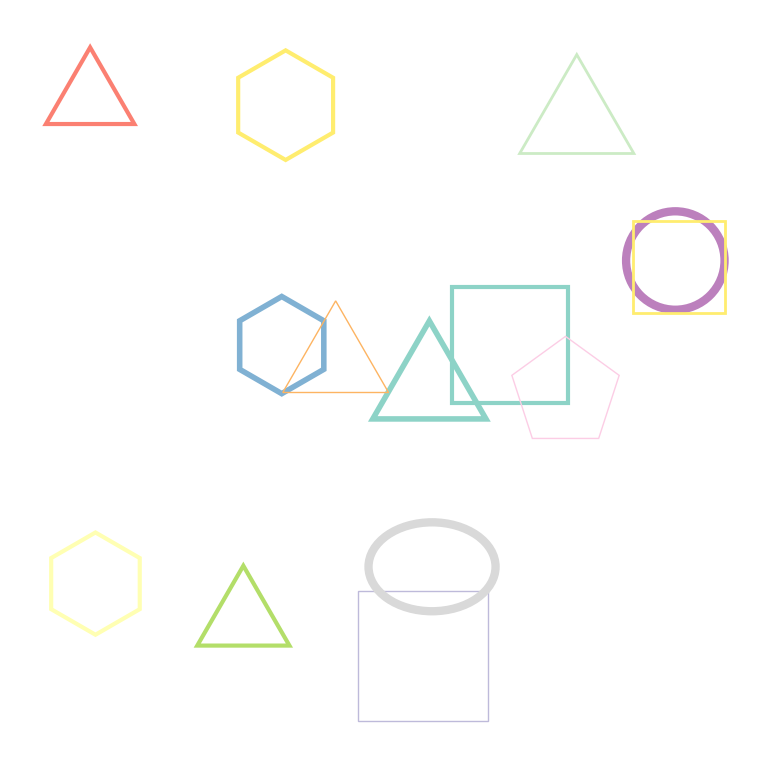[{"shape": "square", "thickness": 1.5, "radius": 0.38, "center": [0.662, 0.552]}, {"shape": "triangle", "thickness": 2, "radius": 0.42, "center": [0.558, 0.498]}, {"shape": "hexagon", "thickness": 1.5, "radius": 0.33, "center": [0.124, 0.242]}, {"shape": "square", "thickness": 0.5, "radius": 0.42, "center": [0.55, 0.148]}, {"shape": "triangle", "thickness": 1.5, "radius": 0.33, "center": [0.117, 0.872]}, {"shape": "hexagon", "thickness": 2, "radius": 0.32, "center": [0.366, 0.552]}, {"shape": "triangle", "thickness": 0.5, "radius": 0.4, "center": [0.436, 0.53]}, {"shape": "triangle", "thickness": 1.5, "radius": 0.35, "center": [0.316, 0.196]}, {"shape": "pentagon", "thickness": 0.5, "radius": 0.37, "center": [0.734, 0.49]}, {"shape": "oval", "thickness": 3, "radius": 0.41, "center": [0.561, 0.264]}, {"shape": "circle", "thickness": 3, "radius": 0.32, "center": [0.877, 0.662]}, {"shape": "triangle", "thickness": 1, "radius": 0.43, "center": [0.749, 0.843]}, {"shape": "square", "thickness": 1, "radius": 0.3, "center": [0.882, 0.653]}, {"shape": "hexagon", "thickness": 1.5, "radius": 0.36, "center": [0.371, 0.863]}]